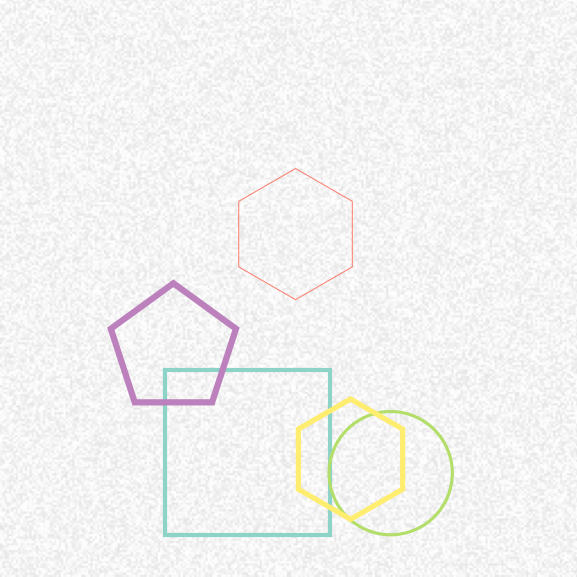[{"shape": "square", "thickness": 2, "radius": 0.71, "center": [0.428, 0.216]}, {"shape": "hexagon", "thickness": 0.5, "radius": 0.57, "center": [0.512, 0.594]}, {"shape": "circle", "thickness": 1.5, "radius": 0.53, "center": [0.676, 0.18]}, {"shape": "pentagon", "thickness": 3, "radius": 0.57, "center": [0.3, 0.395]}, {"shape": "hexagon", "thickness": 2.5, "radius": 0.52, "center": [0.607, 0.204]}]